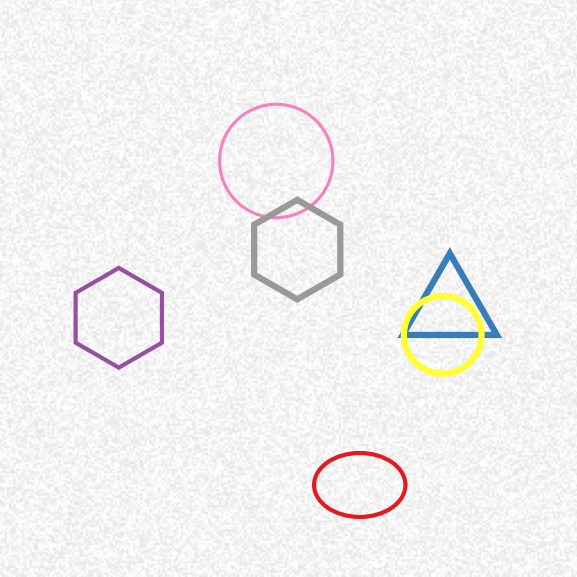[{"shape": "oval", "thickness": 2, "radius": 0.4, "center": [0.623, 0.159]}, {"shape": "triangle", "thickness": 3, "radius": 0.47, "center": [0.779, 0.466]}, {"shape": "hexagon", "thickness": 2, "radius": 0.43, "center": [0.206, 0.449]}, {"shape": "circle", "thickness": 3, "radius": 0.34, "center": [0.767, 0.419]}, {"shape": "circle", "thickness": 1.5, "radius": 0.49, "center": [0.478, 0.72]}, {"shape": "hexagon", "thickness": 3, "radius": 0.43, "center": [0.515, 0.567]}]